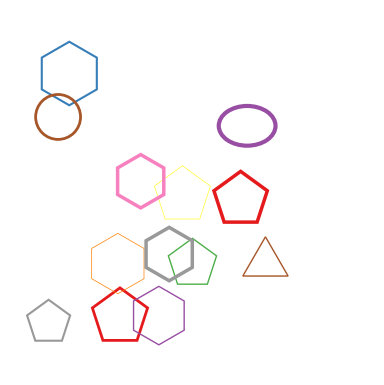[{"shape": "pentagon", "thickness": 2, "radius": 0.38, "center": [0.312, 0.177]}, {"shape": "pentagon", "thickness": 2.5, "radius": 0.36, "center": [0.625, 0.482]}, {"shape": "hexagon", "thickness": 1.5, "radius": 0.41, "center": [0.18, 0.809]}, {"shape": "pentagon", "thickness": 1, "radius": 0.33, "center": [0.5, 0.315]}, {"shape": "oval", "thickness": 3, "radius": 0.37, "center": [0.642, 0.673]}, {"shape": "hexagon", "thickness": 1, "radius": 0.38, "center": [0.413, 0.18]}, {"shape": "hexagon", "thickness": 0.5, "radius": 0.39, "center": [0.306, 0.315]}, {"shape": "pentagon", "thickness": 0.5, "radius": 0.38, "center": [0.474, 0.493]}, {"shape": "circle", "thickness": 2, "radius": 0.29, "center": [0.151, 0.696]}, {"shape": "triangle", "thickness": 1, "radius": 0.34, "center": [0.69, 0.317]}, {"shape": "hexagon", "thickness": 2.5, "radius": 0.35, "center": [0.365, 0.529]}, {"shape": "pentagon", "thickness": 1.5, "radius": 0.29, "center": [0.126, 0.163]}, {"shape": "hexagon", "thickness": 2.5, "radius": 0.35, "center": [0.439, 0.34]}]